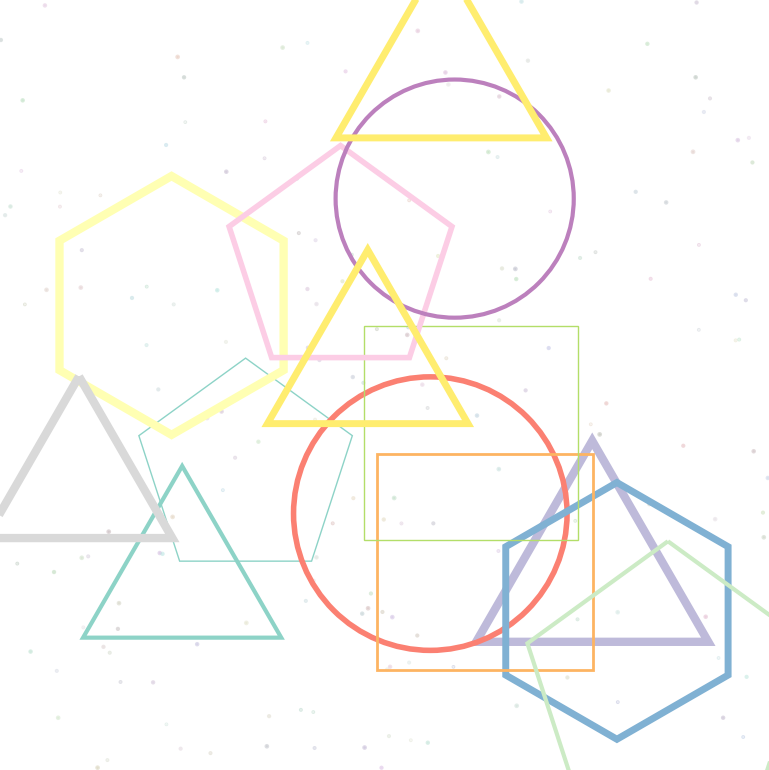[{"shape": "pentagon", "thickness": 0.5, "radius": 0.73, "center": [0.319, 0.389]}, {"shape": "triangle", "thickness": 1.5, "radius": 0.74, "center": [0.237, 0.246]}, {"shape": "hexagon", "thickness": 3, "radius": 0.84, "center": [0.223, 0.603]}, {"shape": "triangle", "thickness": 3, "radius": 0.87, "center": [0.769, 0.253]}, {"shape": "circle", "thickness": 2, "radius": 0.89, "center": [0.559, 0.333]}, {"shape": "hexagon", "thickness": 2.5, "radius": 0.83, "center": [0.801, 0.207]}, {"shape": "square", "thickness": 1, "radius": 0.7, "center": [0.63, 0.27]}, {"shape": "square", "thickness": 0.5, "radius": 0.7, "center": [0.612, 0.437]}, {"shape": "pentagon", "thickness": 2, "radius": 0.76, "center": [0.442, 0.659]}, {"shape": "triangle", "thickness": 3, "radius": 0.7, "center": [0.103, 0.371]}, {"shape": "circle", "thickness": 1.5, "radius": 0.77, "center": [0.59, 0.742]}, {"shape": "pentagon", "thickness": 1.5, "radius": 0.96, "center": [0.867, 0.105]}, {"shape": "triangle", "thickness": 2.5, "radius": 0.75, "center": [0.478, 0.525]}, {"shape": "triangle", "thickness": 2.5, "radius": 0.79, "center": [0.573, 0.9]}]